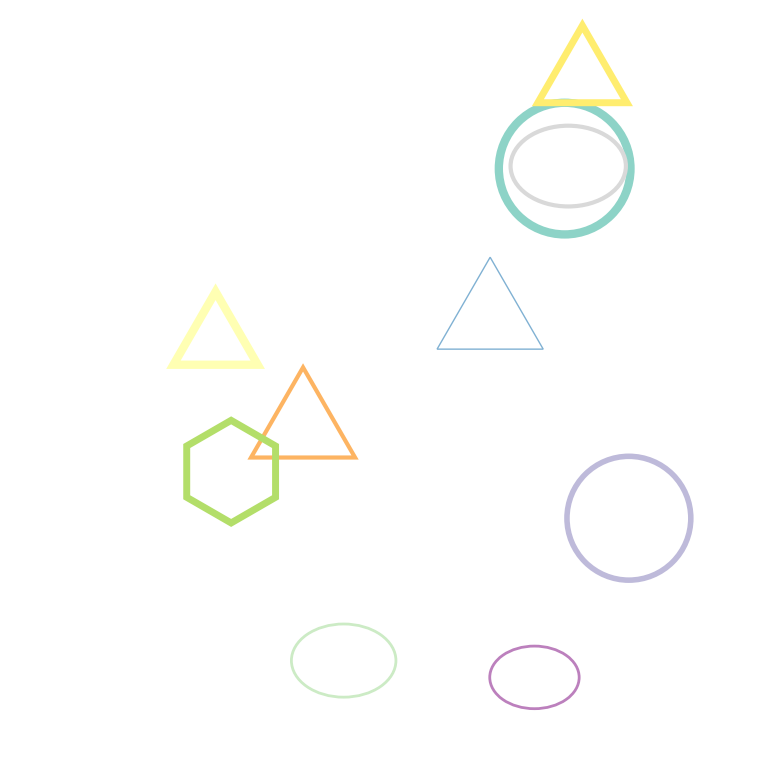[{"shape": "circle", "thickness": 3, "radius": 0.43, "center": [0.733, 0.781]}, {"shape": "triangle", "thickness": 3, "radius": 0.32, "center": [0.28, 0.558]}, {"shape": "circle", "thickness": 2, "radius": 0.4, "center": [0.817, 0.327]}, {"shape": "triangle", "thickness": 0.5, "radius": 0.4, "center": [0.637, 0.586]}, {"shape": "triangle", "thickness": 1.5, "radius": 0.39, "center": [0.394, 0.445]}, {"shape": "hexagon", "thickness": 2.5, "radius": 0.33, "center": [0.3, 0.387]}, {"shape": "oval", "thickness": 1.5, "radius": 0.37, "center": [0.738, 0.784]}, {"shape": "oval", "thickness": 1, "radius": 0.29, "center": [0.694, 0.12]}, {"shape": "oval", "thickness": 1, "radius": 0.34, "center": [0.446, 0.142]}, {"shape": "triangle", "thickness": 2.5, "radius": 0.33, "center": [0.756, 0.9]}]